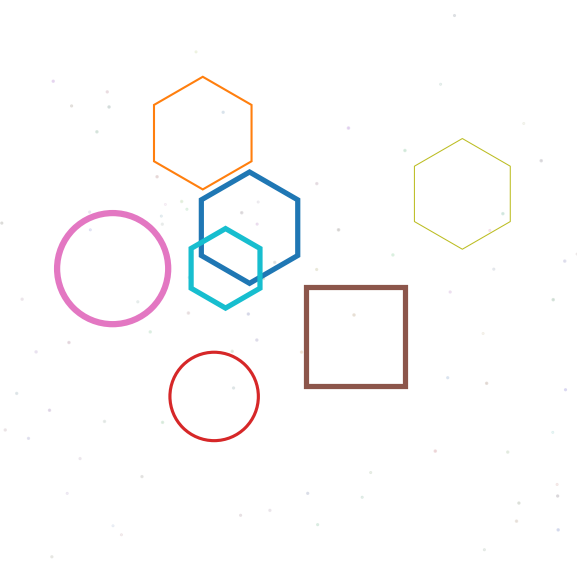[{"shape": "hexagon", "thickness": 2.5, "radius": 0.48, "center": [0.432, 0.605]}, {"shape": "hexagon", "thickness": 1, "radius": 0.49, "center": [0.351, 0.769]}, {"shape": "circle", "thickness": 1.5, "radius": 0.38, "center": [0.371, 0.313]}, {"shape": "square", "thickness": 2.5, "radius": 0.43, "center": [0.616, 0.416]}, {"shape": "circle", "thickness": 3, "radius": 0.48, "center": [0.195, 0.534]}, {"shape": "hexagon", "thickness": 0.5, "radius": 0.48, "center": [0.801, 0.663]}, {"shape": "hexagon", "thickness": 2.5, "radius": 0.34, "center": [0.391, 0.534]}]